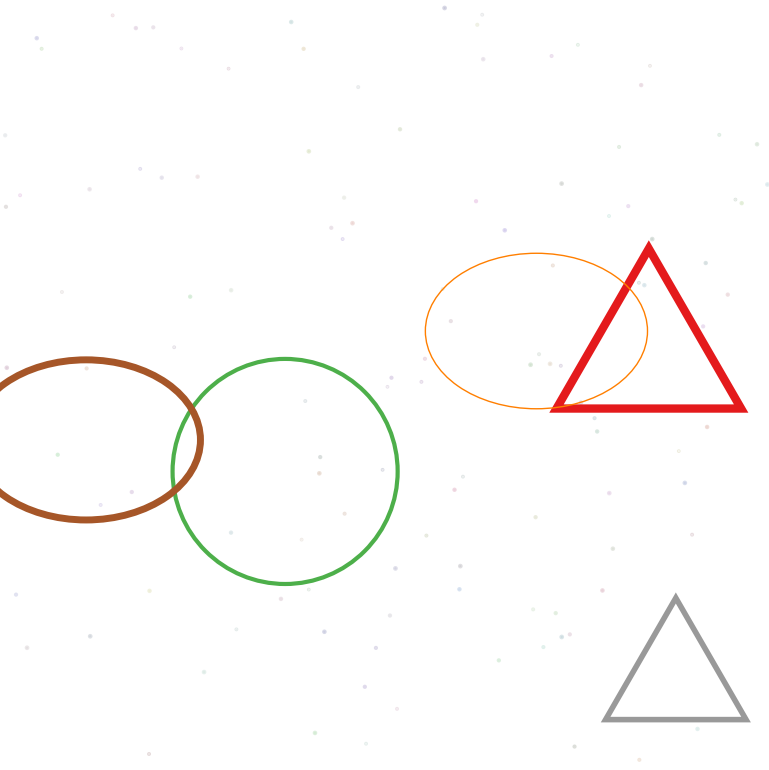[{"shape": "triangle", "thickness": 3, "radius": 0.69, "center": [0.843, 0.539]}, {"shape": "circle", "thickness": 1.5, "radius": 0.73, "center": [0.37, 0.388]}, {"shape": "oval", "thickness": 0.5, "radius": 0.72, "center": [0.697, 0.57]}, {"shape": "oval", "thickness": 2.5, "radius": 0.74, "center": [0.112, 0.429]}, {"shape": "triangle", "thickness": 2, "radius": 0.53, "center": [0.878, 0.118]}]